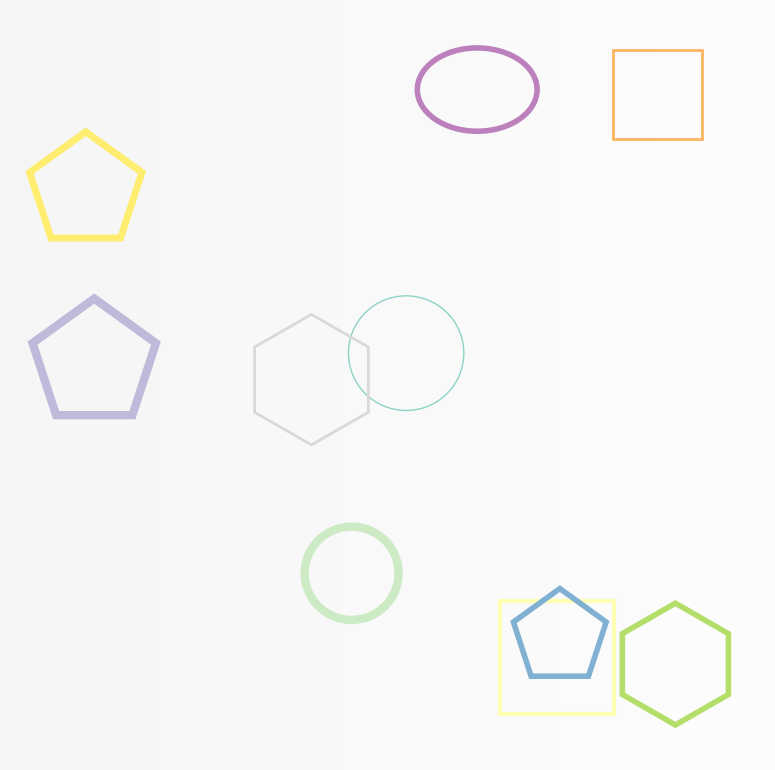[{"shape": "circle", "thickness": 0.5, "radius": 0.37, "center": [0.524, 0.541]}, {"shape": "square", "thickness": 1.5, "radius": 0.37, "center": [0.719, 0.146]}, {"shape": "pentagon", "thickness": 3, "radius": 0.42, "center": [0.122, 0.529]}, {"shape": "pentagon", "thickness": 2, "radius": 0.31, "center": [0.722, 0.173]}, {"shape": "square", "thickness": 1, "radius": 0.29, "center": [0.848, 0.877]}, {"shape": "hexagon", "thickness": 2, "radius": 0.4, "center": [0.871, 0.138]}, {"shape": "hexagon", "thickness": 1, "radius": 0.42, "center": [0.402, 0.507]}, {"shape": "oval", "thickness": 2, "radius": 0.39, "center": [0.616, 0.884]}, {"shape": "circle", "thickness": 3, "radius": 0.3, "center": [0.454, 0.256]}, {"shape": "pentagon", "thickness": 2.5, "radius": 0.38, "center": [0.111, 0.753]}]